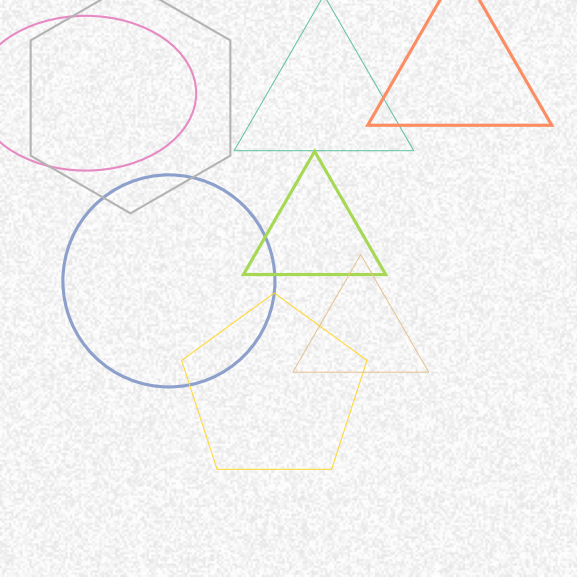[{"shape": "triangle", "thickness": 0.5, "radius": 0.9, "center": [0.561, 0.828]}, {"shape": "triangle", "thickness": 1.5, "radius": 0.92, "center": [0.796, 0.874]}, {"shape": "circle", "thickness": 1.5, "radius": 0.92, "center": [0.292, 0.513]}, {"shape": "oval", "thickness": 1, "radius": 0.96, "center": [0.148, 0.838]}, {"shape": "triangle", "thickness": 1.5, "radius": 0.71, "center": [0.545, 0.595]}, {"shape": "pentagon", "thickness": 0.5, "radius": 0.84, "center": [0.475, 0.323]}, {"shape": "triangle", "thickness": 0.5, "radius": 0.68, "center": [0.625, 0.423]}, {"shape": "hexagon", "thickness": 1, "radius": 1.0, "center": [0.226, 0.829]}]